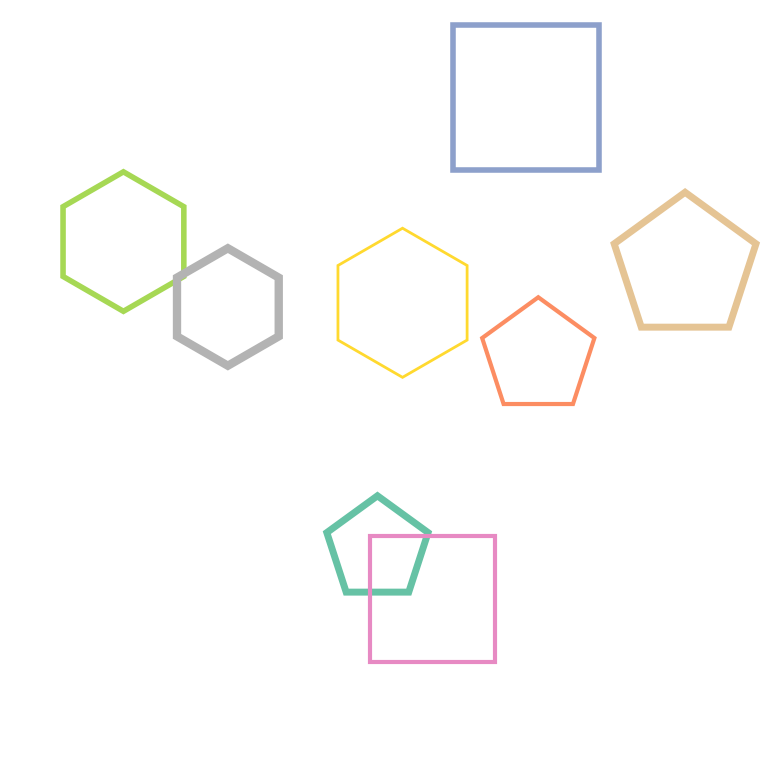[{"shape": "pentagon", "thickness": 2.5, "radius": 0.35, "center": [0.49, 0.287]}, {"shape": "pentagon", "thickness": 1.5, "radius": 0.38, "center": [0.699, 0.537]}, {"shape": "square", "thickness": 2, "radius": 0.47, "center": [0.683, 0.873]}, {"shape": "square", "thickness": 1.5, "radius": 0.41, "center": [0.562, 0.222]}, {"shape": "hexagon", "thickness": 2, "radius": 0.45, "center": [0.16, 0.686]}, {"shape": "hexagon", "thickness": 1, "radius": 0.48, "center": [0.523, 0.607]}, {"shape": "pentagon", "thickness": 2.5, "radius": 0.48, "center": [0.89, 0.653]}, {"shape": "hexagon", "thickness": 3, "radius": 0.38, "center": [0.296, 0.601]}]